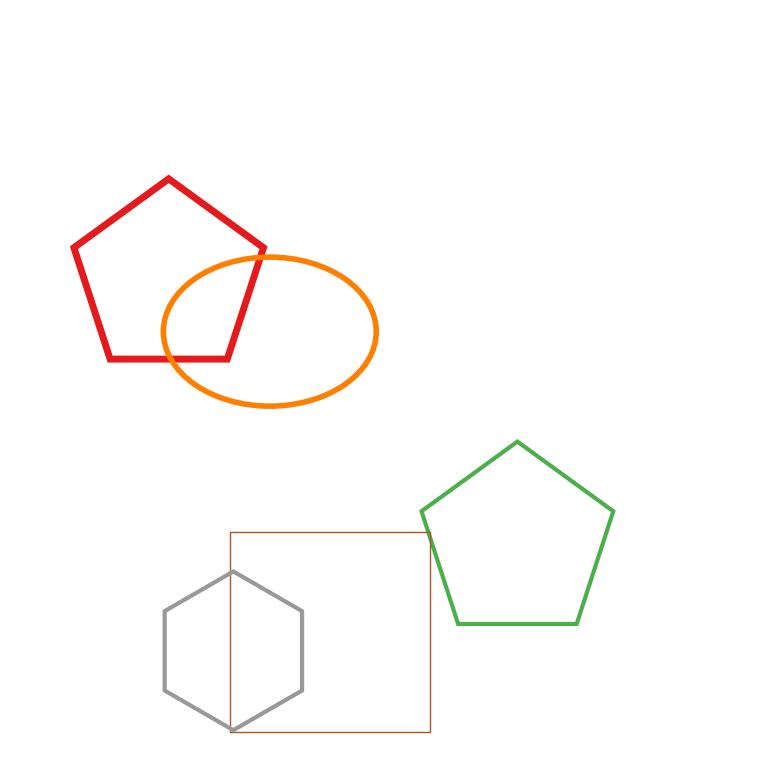[{"shape": "pentagon", "thickness": 2.5, "radius": 0.65, "center": [0.219, 0.638]}, {"shape": "pentagon", "thickness": 1.5, "radius": 0.65, "center": [0.672, 0.296]}, {"shape": "oval", "thickness": 2, "radius": 0.69, "center": [0.35, 0.569]}, {"shape": "square", "thickness": 0.5, "radius": 0.65, "center": [0.428, 0.179]}, {"shape": "hexagon", "thickness": 1.5, "radius": 0.52, "center": [0.303, 0.155]}]